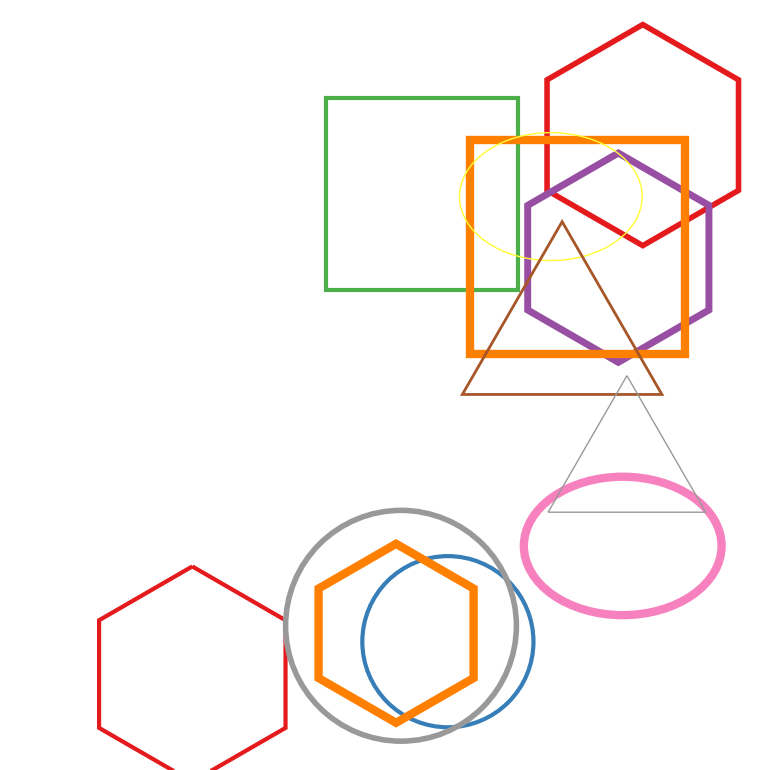[{"shape": "hexagon", "thickness": 2, "radius": 0.72, "center": [0.835, 0.825]}, {"shape": "hexagon", "thickness": 1.5, "radius": 0.7, "center": [0.25, 0.125]}, {"shape": "circle", "thickness": 1.5, "radius": 0.56, "center": [0.582, 0.167]}, {"shape": "square", "thickness": 1.5, "radius": 0.62, "center": [0.548, 0.748]}, {"shape": "hexagon", "thickness": 2.5, "radius": 0.68, "center": [0.803, 0.665]}, {"shape": "square", "thickness": 3, "radius": 0.7, "center": [0.75, 0.68]}, {"shape": "hexagon", "thickness": 3, "radius": 0.58, "center": [0.514, 0.178]}, {"shape": "oval", "thickness": 0.5, "radius": 0.59, "center": [0.715, 0.745]}, {"shape": "triangle", "thickness": 1, "radius": 0.75, "center": [0.73, 0.563]}, {"shape": "oval", "thickness": 3, "radius": 0.64, "center": [0.809, 0.291]}, {"shape": "circle", "thickness": 2, "radius": 0.75, "center": [0.521, 0.187]}, {"shape": "triangle", "thickness": 0.5, "radius": 0.59, "center": [0.814, 0.394]}]